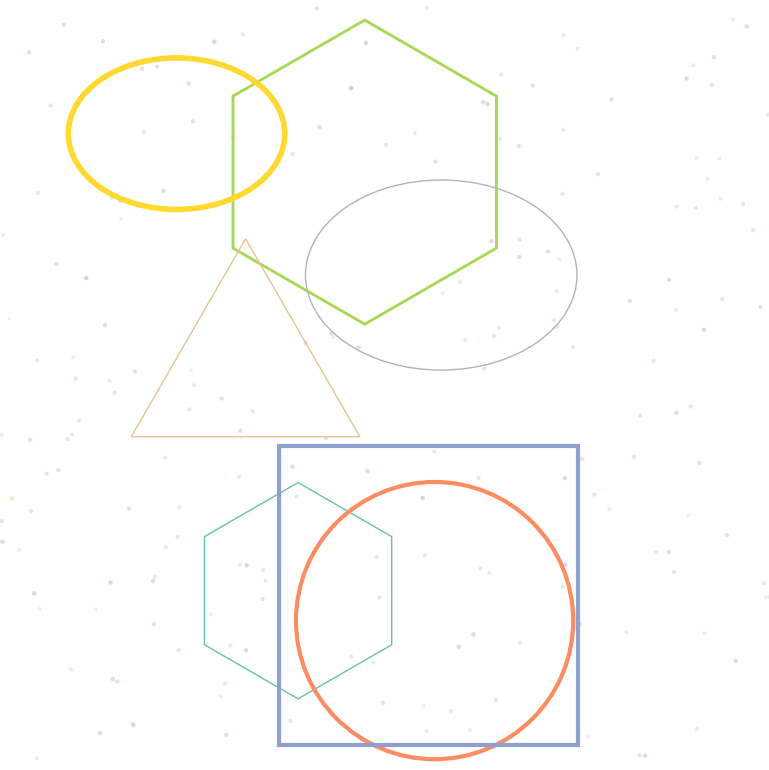[{"shape": "hexagon", "thickness": 0.5, "radius": 0.7, "center": [0.387, 0.233]}, {"shape": "circle", "thickness": 1.5, "radius": 0.9, "center": [0.564, 0.194]}, {"shape": "square", "thickness": 1.5, "radius": 0.97, "center": [0.556, 0.226]}, {"shape": "hexagon", "thickness": 1, "radius": 0.99, "center": [0.474, 0.776]}, {"shape": "oval", "thickness": 2, "radius": 0.7, "center": [0.229, 0.826]}, {"shape": "triangle", "thickness": 0.5, "radius": 0.86, "center": [0.319, 0.519]}, {"shape": "oval", "thickness": 0.5, "radius": 0.88, "center": [0.573, 0.643]}]